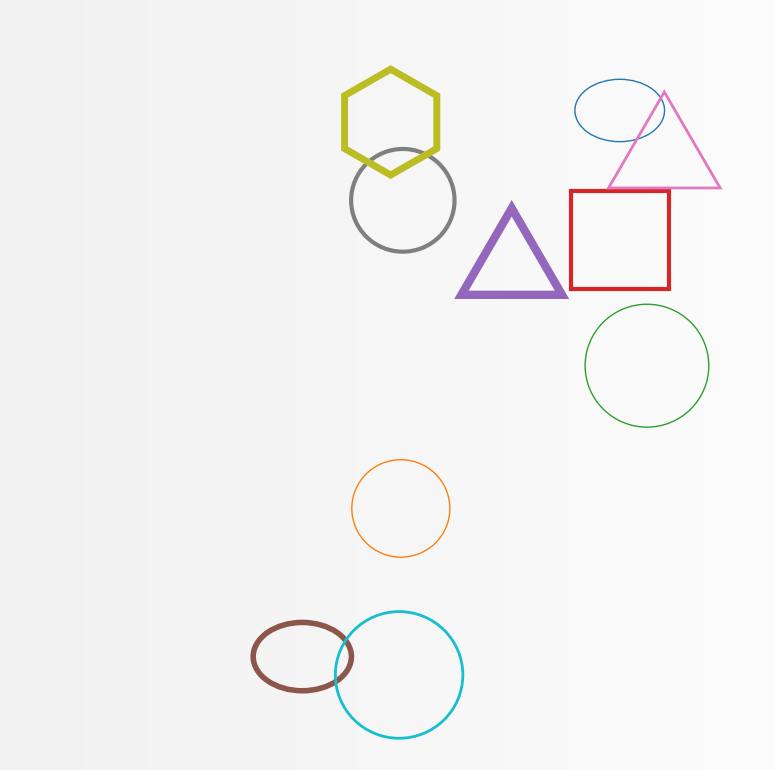[{"shape": "oval", "thickness": 0.5, "radius": 0.29, "center": [0.8, 0.857]}, {"shape": "circle", "thickness": 0.5, "radius": 0.32, "center": [0.517, 0.34]}, {"shape": "circle", "thickness": 0.5, "radius": 0.4, "center": [0.835, 0.525]}, {"shape": "square", "thickness": 1.5, "radius": 0.32, "center": [0.8, 0.688]}, {"shape": "triangle", "thickness": 3, "radius": 0.37, "center": [0.66, 0.655]}, {"shape": "oval", "thickness": 2, "radius": 0.32, "center": [0.39, 0.147]}, {"shape": "triangle", "thickness": 1, "radius": 0.42, "center": [0.857, 0.797]}, {"shape": "circle", "thickness": 1.5, "radius": 0.33, "center": [0.52, 0.74]}, {"shape": "hexagon", "thickness": 2.5, "radius": 0.34, "center": [0.504, 0.841]}, {"shape": "circle", "thickness": 1, "radius": 0.41, "center": [0.515, 0.123]}]